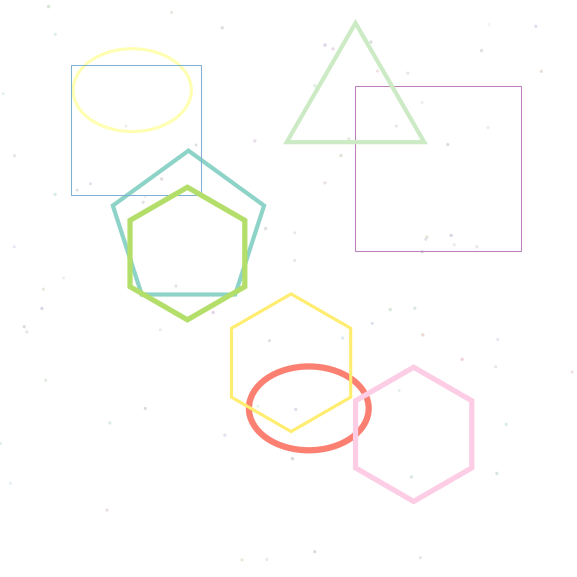[{"shape": "pentagon", "thickness": 2, "radius": 0.69, "center": [0.326, 0.601]}, {"shape": "oval", "thickness": 1.5, "radius": 0.51, "center": [0.229, 0.843]}, {"shape": "oval", "thickness": 3, "radius": 0.52, "center": [0.535, 0.292]}, {"shape": "square", "thickness": 0.5, "radius": 0.56, "center": [0.235, 0.773]}, {"shape": "hexagon", "thickness": 2.5, "radius": 0.57, "center": [0.325, 0.56]}, {"shape": "hexagon", "thickness": 2.5, "radius": 0.58, "center": [0.716, 0.247]}, {"shape": "square", "thickness": 0.5, "radius": 0.72, "center": [0.758, 0.707]}, {"shape": "triangle", "thickness": 2, "radius": 0.69, "center": [0.616, 0.822]}, {"shape": "hexagon", "thickness": 1.5, "radius": 0.6, "center": [0.504, 0.371]}]